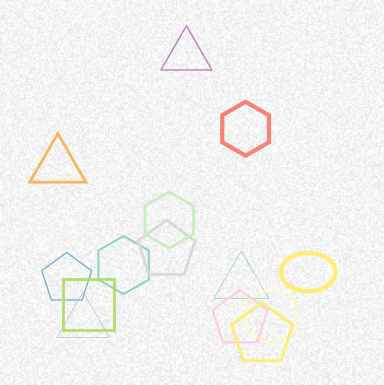[{"shape": "hexagon", "thickness": 1.5, "radius": 0.38, "center": [0.321, 0.312]}, {"shape": "triangle", "thickness": 0.5, "radius": 0.41, "center": [0.627, 0.266]}, {"shape": "hexagon", "thickness": 1, "radius": 0.38, "center": [0.703, 0.18]}, {"shape": "triangle", "thickness": 0.5, "radius": 0.39, "center": [0.216, 0.162]}, {"shape": "hexagon", "thickness": 3, "radius": 0.35, "center": [0.638, 0.666]}, {"shape": "pentagon", "thickness": 1, "radius": 0.34, "center": [0.173, 0.276]}, {"shape": "triangle", "thickness": 2, "radius": 0.42, "center": [0.15, 0.569]}, {"shape": "square", "thickness": 2, "radius": 0.33, "center": [0.229, 0.21]}, {"shape": "pentagon", "thickness": 1.5, "radius": 0.38, "center": [0.624, 0.172]}, {"shape": "pentagon", "thickness": 2, "radius": 0.39, "center": [0.433, 0.35]}, {"shape": "triangle", "thickness": 1, "radius": 0.38, "center": [0.484, 0.857]}, {"shape": "hexagon", "thickness": 2, "radius": 0.37, "center": [0.44, 0.428]}, {"shape": "oval", "thickness": 3, "radius": 0.36, "center": [0.801, 0.293]}, {"shape": "pentagon", "thickness": 2, "radius": 0.42, "center": [0.681, 0.13]}]